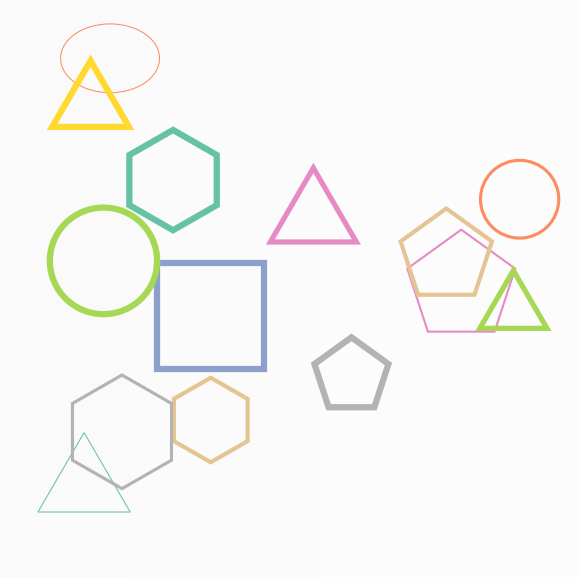[{"shape": "triangle", "thickness": 0.5, "radius": 0.46, "center": [0.145, 0.158]}, {"shape": "hexagon", "thickness": 3, "radius": 0.43, "center": [0.298, 0.687]}, {"shape": "circle", "thickness": 1.5, "radius": 0.34, "center": [0.894, 0.654]}, {"shape": "oval", "thickness": 0.5, "radius": 0.43, "center": [0.189, 0.898]}, {"shape": "square", "thickness": 3, "radius": 0.46, "center": [0.362, 0.451]}, {"shape": "triangle", "thickness": 2.5, "radius": 0.43, "center": [0.539, 0.623]}, {"shape": "pentagon", "thickness": 1, "radius": 0.49, "center": [0.794, 0.504]}, {"shape": "circle", "thickness": 3, "radius": 0.46, "center": [0.178, 0.547]}, {"shape": "triangle", "thickness": 2.5, "radius": 0.33, "center": [0.883, 0.464]}, {"shape": "triangle", "thickness": 3, "radius": 0.38, "center": [0.156, 0.818]}, {"shape": "hexagon", "thickness": 2, "radius": 0.37, "center": [0.363, 0.272]}, {"shape": "pentagon", "thickness": 2, "radius": 0.41, "center": [0.768, 0.556]}, {"shape": "hexagon", "thickness": 1.5, "radius": 0.49, "center": [0.21, 0.251]}, {"shape": "pentagon", "thickness": 3, "radius": 0.33, "center": [0.605, 0.348]}]